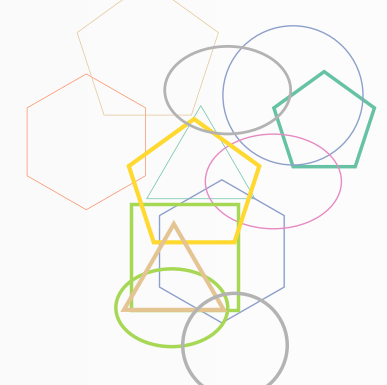[{"shape": "triangle", "thickness": 0.5, "radius": 0.81, "center": [0.518, 0.564]}, {"shape": "pentagon", "thickness": 2.5, "radius": 0.68, "center": [0.837, 0.677]}, {"shape": "hexagon", "thickness": 0.5, "radius": 0.88, "center": [0.223, 0.632]}, {"shape": "hexagon", "thickness": 1, "radius": 0.93, "center": [0.573, 0.347]}, {"shape": "circle", "thickness": 1, "radius": 0.9, "center": [0.756, 0.752]}, {"shape": "oval", "thickness": 1, "radius": 0.88, "center": [0.705, 0.529]}, {"shape": "square", "thickness": 2.5, "radius": 0.69, "center": [0.477, 0.333]}, {"shape": "oval", "thickness": 2.5, "radius": 0.72, "center": [0.443, 0.201]}, {"shape": "pentagon", "thickness": 3, "radius": 0.89, "center": [0.501, 0.514]}, {"shape": "pentagon", "thickness": 0.5, "radius": 0.96, "center": [0.381, 0.856]}, {"shape": "triangle", "thickness": 3, "radius": 0.74, "center": [0.449, 0.27]}, {"shape": "oval", "thickness": 2, "radius": 0.81, "center": [0.588, 0.766]}, {"shape": "circle", "thickness": 2.5, "radius": 0.67, "center": [0.606, 0.103]}]